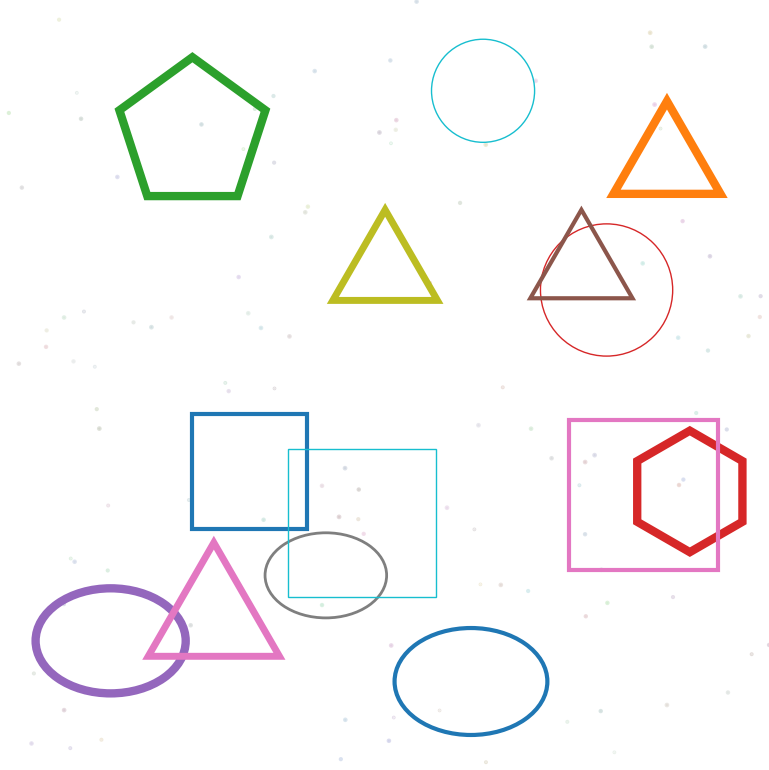[{"shape": "oval", "thickness": 1.5, "radius": 0.5, "center": [0.612, 0.115]}, {"shape": "square", "thickness": 1.5, "radius": 0.37, "center": [0.324, 0.388]}, {"shape": "triangle", "thickness": 3, "radius": 0.4, "center": [0.866, 0.788]}, {"shape": "pentagon", "thickness": 3, "radius": 0.5, "center": [0.25, 0.826]}, {"shape": "circle", "thickness": 0.5, "radius": 0.43, "center": [0.788, 0.623]}, {"shape": "hexagon", "thickness": 3, "radius": 0.39, "center": [0.896, 0.362]}, {"shape": "oval", "thickness": 3, "radius": 0.49, "center": [0.144, 0.168]}, {"shape": "triangle", "thickness": 1.5, "radius": 0.38, "center": [0.755, 0.651]}, {"shape": "triangle", "thickness": 2.5, "radius": 0.49, "center": [0.278, 0.197]}, {"shape": "square", "thickness": 1.5, "radius": 0.48, "center": [0.836, 0.357]}, {"shape": "oval", "thickness": 1, "radius": 0.39, "center": [0.423, 0.253]}, {"shape": "triangle", "thickness": 2.5, "radius": 0.39, "center": [0.5, 0.649]}, {"shape": "square", "thickness": 0.5, "radius": 0.48, "center": [0.47, 0.321]}, {"shape": "circle", "thickness": 0.5, "radius": 0.33, "center": [0.627, 0.882]}]